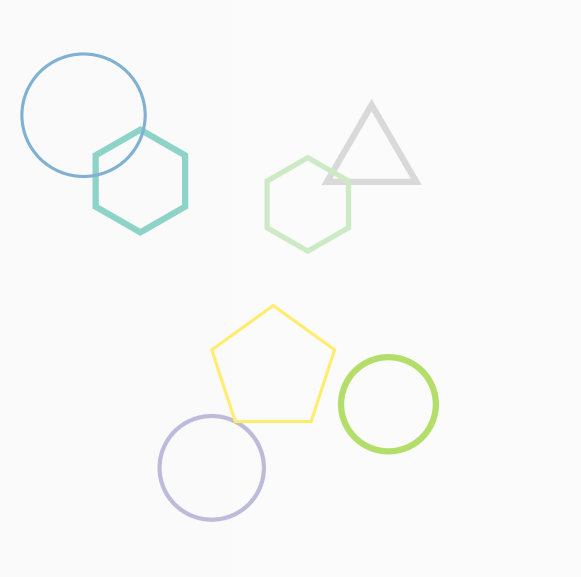[{"shape": "hexagon", "thickness": 3, "radius": 0.44, "center": [0.242, 0.686]}, {"shape": "circle", "thickness": 2, "radius": 0.45, "center": [0.364, 0.189]}, {"shape": "circle", "thickness": 1.5, "radius": 0.53, "center": [0.144, 0.8]}, {"shape": "circle", "thickness": 3, "radius": 0.41, "center": [0.668, 0.299]}, {"shape": "triangle", "thickness": 3, "radius": 0.44, "center": [0.639, 0.729]}, {"shape": "hexagon", "thickness": 2.5, "radius": 0.4, "center": [0.53, 0.645]}, {"shape": "pentagon", "thickness": 1.5, "radius": 0.56, "center": [0.47, 0.359]}]